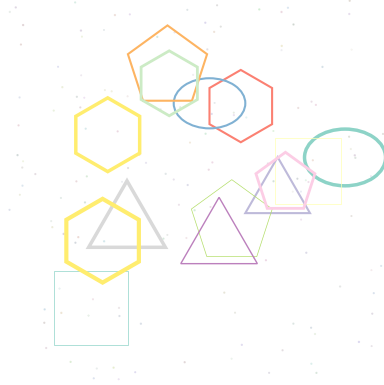[{"shape": "square", "thickness": 0.5, "radius": 0.48, "center": [0.236, 0.201]}, {"shape": "oval", "thickness": 2.5, "radius": 0.53, "center": [0.896, 0.591]}, {"shape": "square", "thickness": 0.5, "radius": 0.42, "center": [0.8, 0.556]}, {"shape": "triangle", "thickness": 1.5, "radius": 0.48, "center": [0.721, 0.495]}, {"shape": "hexagon", "thickness": 1.5, "radius": 0.47, "center": [0.625, 0.724]}, {"shape": "oval", "thickness": 1.5, "radius": 0.46, "center": [0.544, 0.732]}, {"shape": "pentagon", "thickness": 1.5, "radius": 0.54, "center": [0.435, 0.826]}, {"shape": "pentagon", "thickness": 0.5, "radius": 0.55, "center": [0.602, 0.423]}, {"shape": "pentagon", "thickness": 2, "radius": 0.4, "center": [0.741, 0.524]}, {"shape": "triangle", "thickness": 2.5, "radius": 0.58, "center": [0.33, 0.415]}, {"shape": "triangle", "thickness": 1, "radius": 0.57, "center": [0.569, 0.373]}, {"shape": "hexagon", "thickness": 2, "radius": 0.42, "center": [0.44, 0.784]}, {"shape": "hexagon", "thickness": 3, "radius": 0.54, "center": [0.267, 0.375]}, {"shape": "hexagon", "thickness": 2.5, "radius": 0.48, "center": [0.28, 0.65]}]